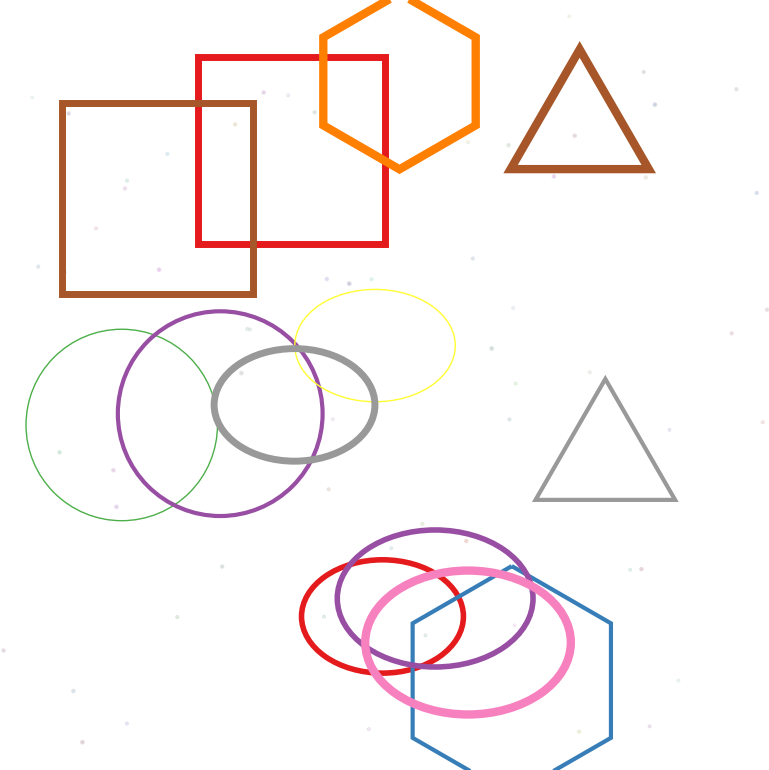[{"shape": "oval", "thickness": 2, "radius": 0.53, "center": [0.497, 0.199]}, {"shape": "square", "thickness": 2.5, "radius": 0.61, "center": [0.379, 0.805]}, {"shape": "hexagon", "thickness": 1.5, "radius": 0.74, "center": [0.665, 0.116]}, {"shape": "circle", "thickness": 0.5, "radius": 0.62, "center": [0.158, 0.448]}, {"shape": "oval", "thickness": 2, "radius": 0.64, "center": [0.565, 0.223]}, {"shape": "circle", "thickness": 1.5, "radius": 0.66, "center": [0.286, 0.463]}, {"shape": "hexagon", "thickness": 3, "radius": 0.57, "center": [0.519, 0.894]}, {"shape": "oval", "thickness": 0.5, "radius": 0.52, "center": [0.487, 0.551]}, {"shape": "triangle", "thickness": 3, "radius": 0.52, "center": [0.753, 0.832]}, {"shape": "square", "thickness": 2.5, "radius": 0.62, "center": [0.205, 0.743]}, {"shape": "oval", "thickness": 3, "radius": 0.67, "center": [0.608, 0.166]}, {"shape": "triangle", "thickness": 1.5, "radius": 0.52, "center": [0.786, 0.403]}, {"shape": "oval", "thickness": 2.5, "radius": 0.52, "center": [0.383, 0.474]}]